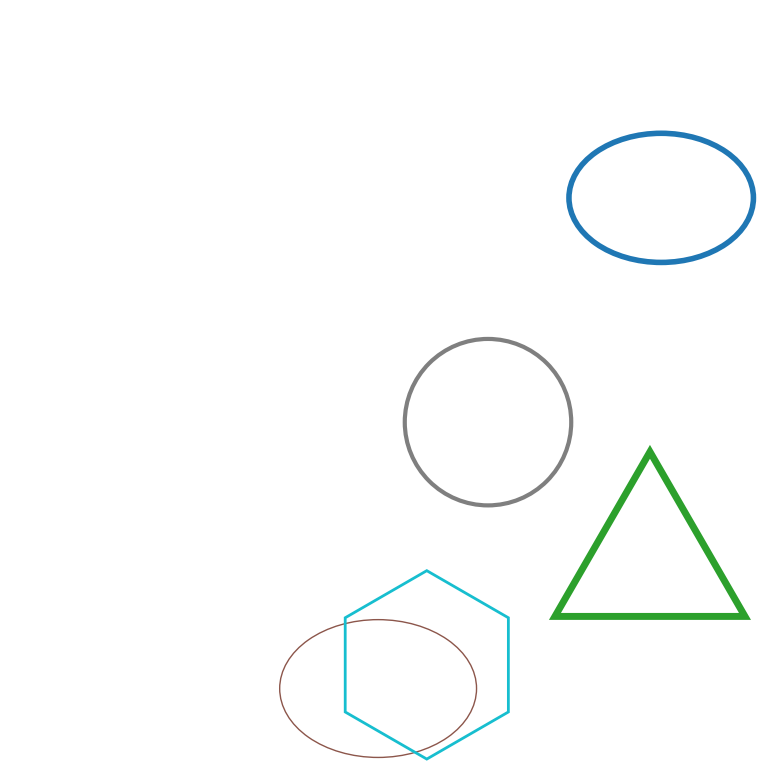[{"shape": "oval", "thickness": 2, "radius": 0.6, "center": [0.859, 0.743]}, {"shape": "triangle", "thickness": 2.5, "radius": 0.71, "center": [0.844, 0.271]}, {"shape": "oval", "thickness": 0.5, "radius": 0.64, "center": [0.491, 0.106]}, {"shape": "circle", "thickness": 1.5, "radius": 0.54, "center": [0.634, 0.452]}, {"shape": "hexagon", "thickness": 1, "radius": 0.61, "center": [0.554, 0.137]}]